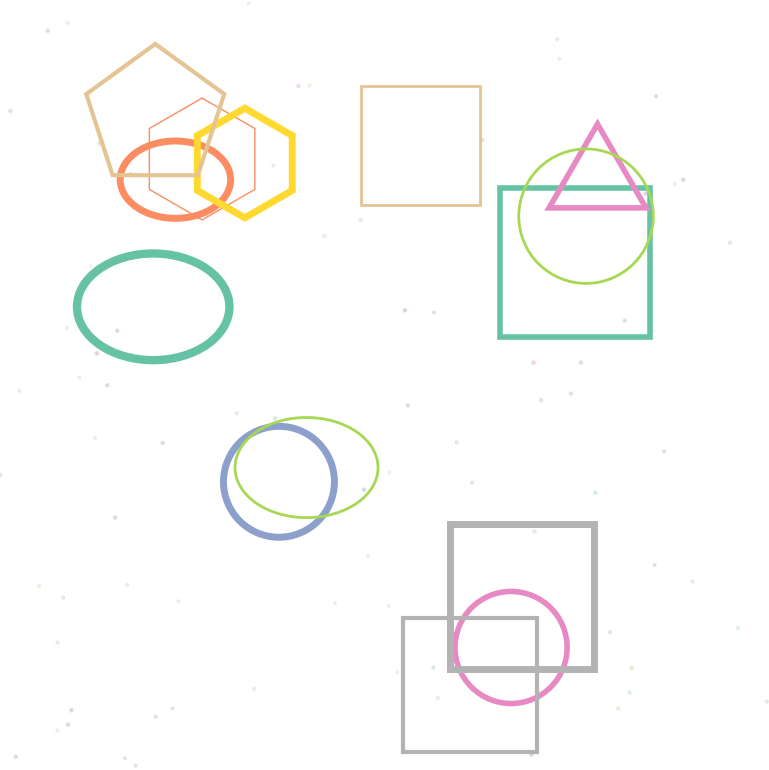[{"shape": "oval", "thickness": 3, "radius": 0.49, "center": [0.199, 0.602]}, {"shape": "square", "thickness": 2, "radius": 0.49, "center": [0.747, 0.659]}, {"shape": "hexagon", "thickness": 0.5, "radius": 0.4, "center": [0.262, 0.794]}, {"shape": "oval", "thickness": 2.5, "radius": 0.36, "center": [0.228, 0.767]}, {"shape": "circle", "thickness": 2.5, "radius": 0.36, "center": [0.362, 0.374]}, {"shape": "triangle", "thickness": 2, "radius": 0.36, "center": [0.776, 0.766]}, {"shape": "circle", "thickness": 2, "radius": 0.36, "center": [0.664, 0.159]}, {"shape": "oval", "thickness": 1, "radius": 0.46, "center": [0.398, 0.393]}, {"shape": "circle", "thickness": 1, "radius": 0.44, "center": [0.761, 0.719]}, {"shape": "hexagon", "thickness": 2.5, "radius": 0.36, "center": [0.318, 0.788]}, {"shape": "square", "thickness": 1, "radius": 0.39, "center": [0.546, 0.811]}, {"shape": "pentagon", "thickness": 1.5, "radius": 0.47, "center": [0.202, 0.849]}, {"shape": "square", "thickness": 2.5, "radius": 0.47, "center": [0.678, 0.225]}, {"shape": "square", "thickness": 1.5, "radius": 0.44, "center": [0.61, 0.11]}]